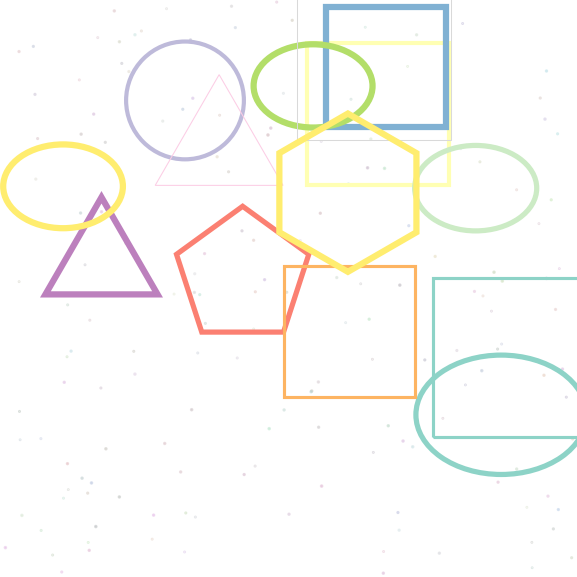[{"shape": "square", "thickness": 1.5, "radius": 0.69, "center": [0.887, 0.38]}, {"shape": "oval", "thickness": 2.5, "radius": 0.74, "center": [0.868, 0.281]}, {"shape": "square", "thickness": 2, "radius": 0.62, "center": [0.654, 0.802]}, {"shape": "circle", "thickness": 2, "radius": 0.51, "center": [0.32, 0.825]}, {"shape": "pentagon", "thickness": 2.5, "radius": 0.6, "center": [0.42, 0.522]}, {"shape": "square", "thickness": 3, "radius": 0.52, "center": [0.668, 0.883]}, {"shape": "square", "thickness": 1.5, "radius": 0.57, "center": [0.605, 0.425]}, {"shape": "oval", "thickness": 3, "radius": 0.51, "center": [0.542, 0.85]}, {"shape": "triangle", "thickness": 0.5, "radius": 0.64, "center": [0.379, 0.742]}, {"shape": "square", "thickness": 0.5, "radius": 0.66, "center": [0.648, 0.89]}, {"shape": "triangle", "thickness": 3, "radius": 0.56, "center": [0.176, 0.545]}, {"shape": "oval", "thickness": 2.5, "radius": 0.53, "center": [0.824, 0.673]}, {"shape": "hexagon", "thickness": 3, "radius": 0.69, "center": [0.602, 0.665]}, {"shape": "oval", "thickness": 3, "radius": 0.52, "center": [0.109, 0.677]}]